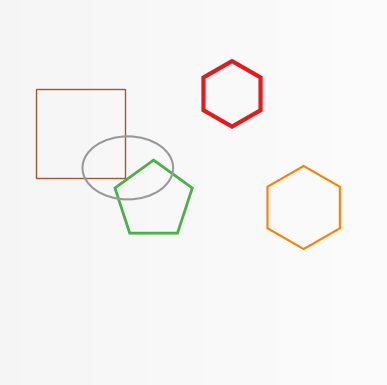[{"shape": "hexagon", "thickness": 3, "radius": 0.43, "center": [0.599, 0.756]}, {"shape": "pentagon", "thickness": 2, "radius": 0.52, "center": [0.396, 0.479]}, {"shape": "hexagon", "thickness": 1.5, "radius": 0.54, "center": [0.784, 0.461]}, {"shape": "square", "thickness": 1, "radius": 0.58, "center": [0.208, 0.653]}, {"shape": "oval", "thickness": 1.5, "radius": 0.58, "center": [0.33, 0.564]}]